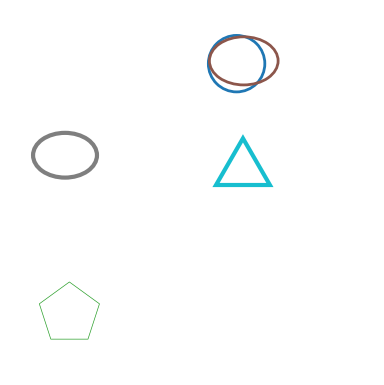[{"shape": "circle", "thickness": 2, "radius": 0.37, "center": [0.614, 0.835]}, {"shape": "pentagon", "thickness": 0.5, "radius": 0.41, "center": [0.18, 0.185]}, {"shape": "oval", "thickness": 2, "radius": 0.45, "center": [0.633, 0.842]}, {"shape": "oval", "thickness": 3, "radius": 0.42, "center": [0.169, 0.597]}, {"shape": "triangle", "thickness": 3, "radius": 0.4, "center": [0.631, 0.56]}]